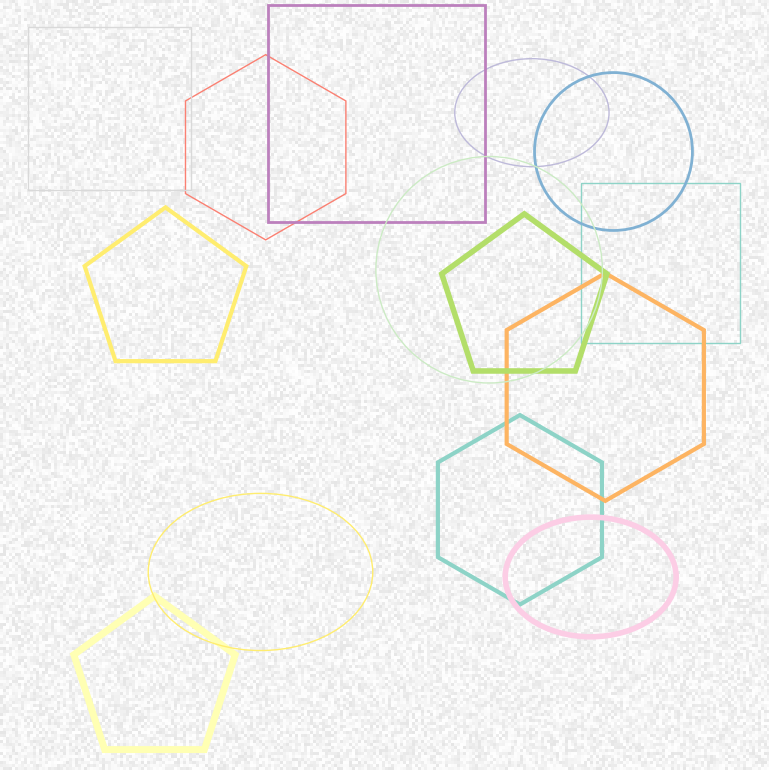[{"shape": "hexagon", "thickness": 1.5, "radius": 0.62, "center": [0.675, 0.338]}, {"shape": "square", "thickness": 0.5, "radius": 0.52, "center": [0.858, 0.658]}, {"shape": "pentagon", "thickness": 2.5, "radius": 0.55, "center": [0.201, 0.116]}, {"shape": "oval", "thickness": 0.5, "radius": 0.5, "center": [0.691, 0.854]}, {"shape": "hexagon", "thickness": 0.5, "radius": 0.6, "center": [0.345, 0.809]}, {"shape": "circle", "thickness": 1, "radius": 0.51, "center": [0.797, 0.803]}, {"shape": "hexagon", "thickness": 1.5, "radius": 0.74, "center": [0.786, 0.497]}, {"shape": "pentagon", "thickness": 2, "radius": 0.56, "center": [0.681, 0.609]}, {"shape": "oval", "thickness": 2, "radius": 0.56, "center": [0.767, 0.251]}, {"shape": "square", "thickness": 0.5, "radius": 0.53, "center": [0.142, 0.859]}, {"shape": "square", "thickness": 1, "radius": 0.7, "center": [0.489, 0.852]}, {"shape": "circle", "thickness": 0.5, "radius": 0.74, "center": [0.635, 0.65]}, {"shape": "pentagon", "thickness": 1.5, "radius": 0.55, "center": [0.215, 0.62]}, {"shape": "oval", "thickness": 0.5, "radius": 0.73, "center": [0.338, 0.257]}]